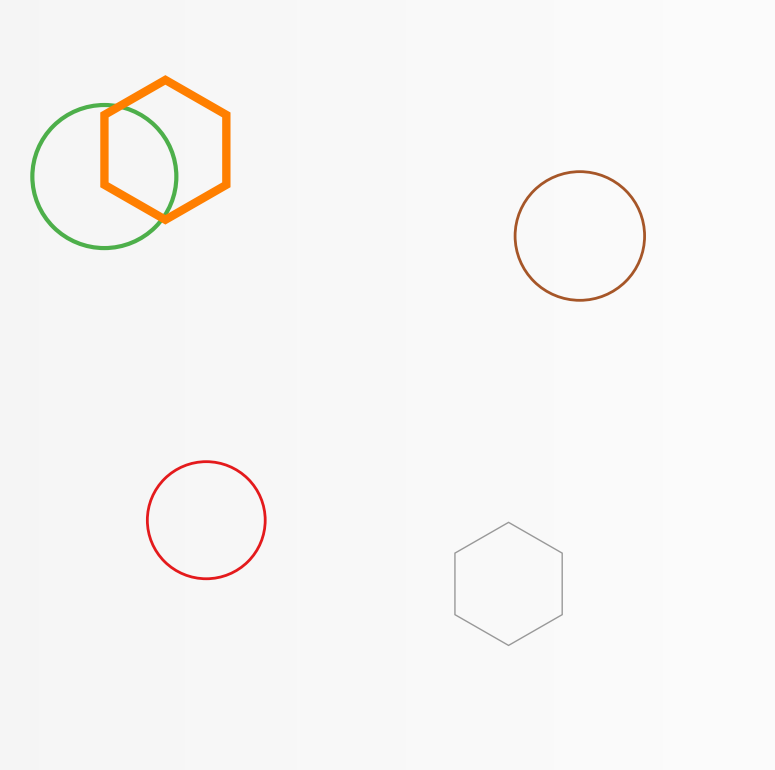[{"shape": "circle", "thickness": 1, "radius": 0.38, "center": [0.266, 0.324]}, {"shape": "circle", "thickness": 1.5, "radius": 0.46, "center": [0.135, 0.771]}, {"shape": "hexagon", "thickness": 3, "radius": 0.45, "center": [0.213, 0.805]}, {"shape": "circle", "thickness": 1, "radius": 0.42, "center": [0.748, 0.694]}, {"shape": "hexagon", "thickness": 0.5, "radius": 0.4, "center": [0.656, 0.242]}]